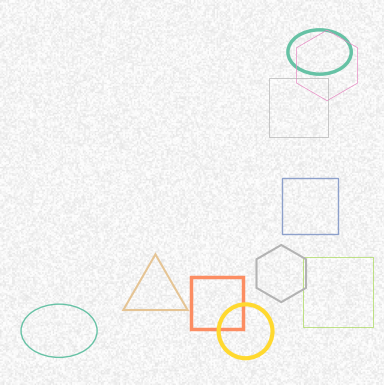[{"shape": "oval", "thickness": 1, "radius": 0.49, "center": [0.153, 0.141]}, {"shape": "oval", "thickness": 2.5, "radius": 0.41, "center": [0.83, 0.865]}, {"shape": "square", "thickness": 2.5, "radius": 0.34, "center": [0.564, 0.212]}, {"shape": "square", "thickness": 1, "radius": 0.37, "center": [0.805, 0.465]}, {"shape": "hexagon", "thickness": 0.5, "radius": 0.46, "center": [0.85, 0.83]}, {"shape": "square", "thickness": 0.5, "radius": 0.45, "center": [0.879, 0.242]}, {"shape": "circle", "thickness": 3, "radius": 0.35, "center": [0.638, 0.14]}, {"shape": "triangle", "thickness": 1.5, "radius": 0.48, "center": [0.404, 0.243]}, {"shape": "square", "thickness": 0.5, "radius": 0.38, "center": [0.775, 0.721]}, {"shape": "hexagon", "thickness": 1.5, "radius": 0.37, "center": [0.731, 0.289]}]